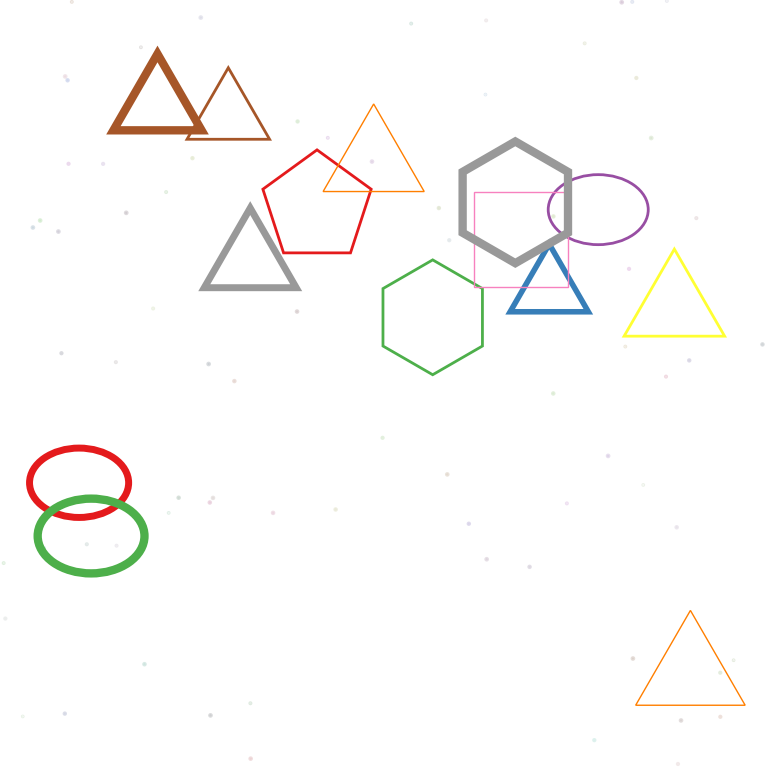[{"shape": "pentagon", "thickness": 1, "radius": 0.37, "center": [0.412, 0.731]}, {"shape": "oval", "thickness": 2.5, "radius": 0.32, "center": [0.103, 0.373]}, {"shape": "triangle", "thickness": 2, "radius": 0.29, "center": [0.713, 0.624]}, {"shape": "oval", "thickness": 3, "radius": 0.35, "center": [0.118, 0.304]}, {"shape": "hexagon", "thickness": 1, "radius": 0.37, "center": [0.562, 0.588]}, {"shape": "oval", "thickness": 1, "radius": 0.32, "center": [0.777, 0.728]}, {"shape": "triangle", "thickness": 0.5, "radius": 0.38, "center": [0.485, 0.789]}, {"shape": "triangle", "thickness": 0.5, "radius": 0.41, "center": [0.897, 0.125]}, {"shape": "triangle", "thickness": 1, "radius": 0.38, "center": [0.876, 0.601]}, {"shape": "triangle", "thickness": 3, "radius": 0.33, "center": [0.205, 0.864]}, {"shape": "triangle", "thickness": 1, "radius": 0.31, "center": [0.296, 0.85]}, {"shape": "square", "thickness": 0.5, "radius": 0.31, "center": [0.677, 0.689]}, {"shape": "triangle", "thickness": 2.5, "radius": 0.34, "center": [0.325, 0.661]}, {"shape": "hexagon", "thickness": 3, "radius": 0.4, "center": [0.669, 0.737]}]